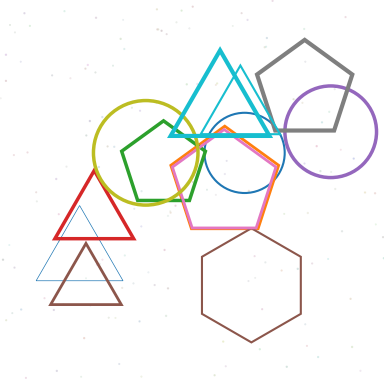[{"shape": "circle", "thickness": 1.5, "radius": 0.52, "center": [0.635, 0.603]}, {"shape": "triangle", "thickness": 0.5, "radius": 0.65, "center": [0.207, 0.336]}, {"shape": "pentagon", "thickness": 2, "radius": 0.74, "center": [0.584, 0.525]}, {"shape": "pentagon", "thickness": 2.5, "radius": 0.57, "center": [0.425, 0.572]}, {"shape": "triangle", "thickness": 2.5, "radius": 0.59, "center": [0.245, 0.439]}, {"shape": "circle", "thickness": 2.5, "radius": 0.6, "center": [0.859, 0.658]}, {"shape": "triangle", "thickness": 2, "radius": 0.53, "center": [0.223, 0.262]}, {"shape": "hexagon", "thickness": 1.5, "radius": 0.74, "center": [0.653, 0.259]}, {"shape": "pentagon", "thickness": 2, "radius": 0.71, "center": [0.582, 0.522]}, {"shape": "pentagon", "thickness": 3, "radius": 0.65, "center": [0.791, 0.766]}, {"shape": "circle", "thickness": 2.5, "radius": 0.68, "center": [0.379, 0.603]}, {"shape": "triangle", "thickness": 3, "radius": 0.74, "center": [0.572, 0.721]}, {"shape": "triangle", "thickness": 1.5, "radius": 0.59, "center": [0.624, 0.711]}]